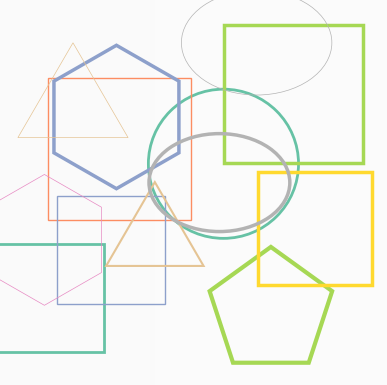[{"shape": "circle", "thickness": 2, "radius": 0.97, "center": [0.577, 0.575]}, {"shape": "square", "thickness": 2, "radius": 0.7, "center": [0.127, 0.226]}, {"shape": "square", "thickness": 1, "radius": 0.92, "center": [0.308, 0.612]}, {"shape": "square", "thickness": 1, "radius": 0.7, "center": [0.286, 0.35]}, {"shape": "hexagon", "thickness": 2.5, "radius": 0.93, "center": [0.3, 0.696]}, {"shape": "hexagon", "thickness": 0.5, "radius": 0.85, "center": [0.115, 0.377]}, {"shape": "pentagon", "thickness": 3, "radius": 0.83, "center": [0.699, 0.192]}, {"shape": "square", "thickness": 2.5, "radius": 0.9, "center": [0.758, 0.756]}, {"shape": "square", "thickness": 2.5, "radius": 0.73, "center": [0.813, 0.406]}, {"shape": "triangle", "thickness": 0.5, "radius": 0.82, "center": [0.188, 0.725]}, {"shape": "triangle", "thickness": 1.5, "radius": 0.73, "center": [0.4, 0.382]}, {"shape": "oval", "thickness": 0.5, "radius": 0.97, "center": [0.662, 0.889]}, {"shape": "oval", "thickness": 2.5, "radius": 0.91, "center": [0.566, 0.526]}]